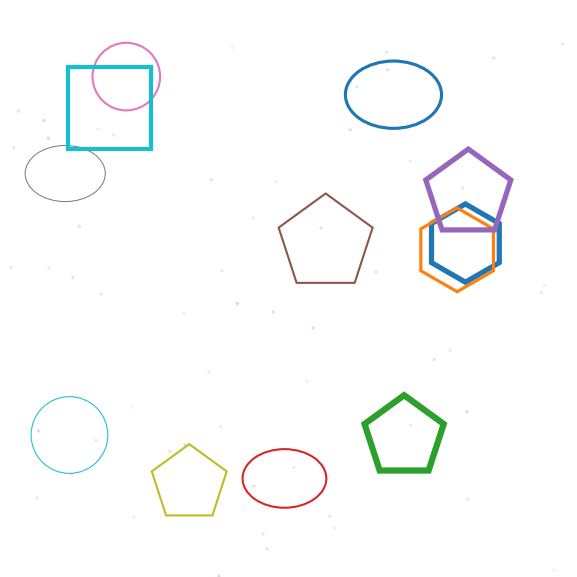[{"shape": "hexagon", "thickness": 2.5, "radius": 0.34, "center": [0.806, 0.578]}, {"shape": "oval", "thickness": 1.5, "radius": 0.42, "center": [0.681, 0.835]}, {"shape": "hexagon", "thickness": 1.5, "radius": 0.36, "center": [0.792, 0.567]}, {"shape": "pentagon", "thickness": 3, "radius": 0.36, "center": [0.7, 0.243]}, {"shape": "oval", "thickness": 1, "radius": 0.36, "center": [0.493, 0.171]}, {"shape": "pentagon", "thickness": 2.5, "radius": 0.39, "center": [0.811, 0.664]}, {"shape": "pentagon", "thickness": 1, "radius": 0.43, "center": [0.564, 0.579]}, {"shape": "circle", "thickness": 1, "radius": 0.29, "center": [0.219, 0.866]}, {"shape": "oval", "thickness": 0.5, "radius": 0.35, "center": [0.113, 0.699]}, {"shape": "pentagon", "thickness": 1, "radius": 0.34, "center": [0.328, 0.162]}, {"shape": "circle", "thickness": 0.5, "radius": 0.33, "center": [0.12, 0.246]}, {"shape": "square", "thickness": 2, "radius": 0.36, "center": [0.189, 0.812]}]